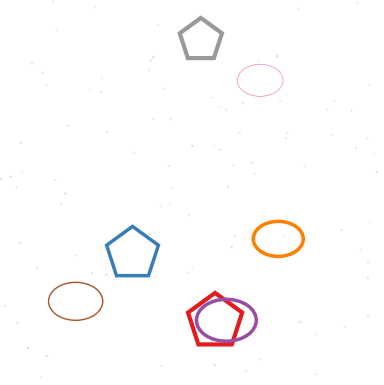[{"shape": "pentagon", "thickness": 3, "radius": 0.37, "center": [0.559, 0.165]}, {"shape": "pentagon", "thickness": 2.5, "radius": 0.35, "center": [0.344, 0.341]}, {"shape": "oval", "thickness": 2.5, "radius": 0.39, "center": [0.588, 0.168]}, {"shape": "oval", "thickness": 2.5, "radius": 0.32, "center": [0.723, 0.38]}, {"shape": "oval", "thickness": 1, "radius": 0.35, "center": [0.197, 0.217]}, {"shape": "oval", "thickness": 0.5, "radius": 0.3, "center": [0.676, 0.791]}, {"shape": "pentagon", "thickness": 3, "radius": 0.29, "center": [0.522, 0.896]}]